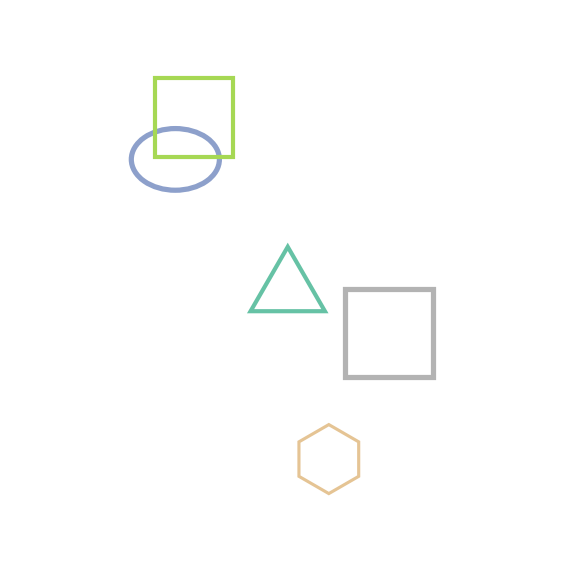[{"shape": "triangle", "thickness": 2, "radius": 0.37, "center": [0.498, 0.497]}, {"shape": "oval", "thickness": 2.5, "radius": 0.38, "center": [0.304, 0.723]}, {"shape": "square", "thickness": 2, "radius": 0.34, "center": [0.336, 0.796]}, {"shape": "hexagon", "thickness": 1.5, "radius": 0.3, "center": [0.569, 0.204]}, {"shape": "square", "thickness": 2.5, "radius": 0.38, "center": [0.673, 0.422]}]